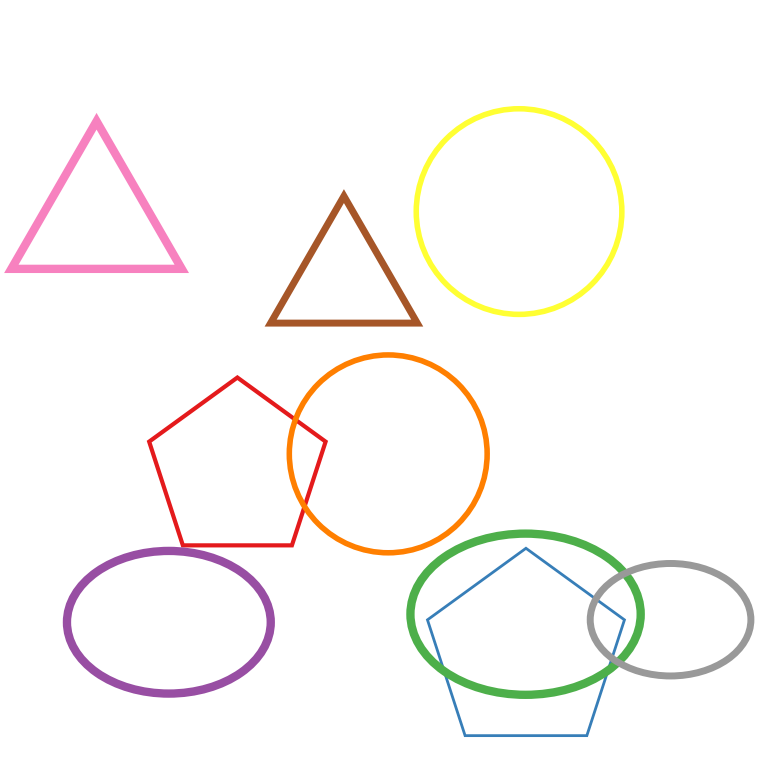[{"shape": "pentagon", "thickness": 1.5, "radius": 0.6, "center": [0.308, 0.389]}, {"shape": "pentagon", "thickness": 1, "radius": 0.67, "center": [0.683, 0.153]}, {"shape": "oval", "thickness": 3, "radius": 0.75, "center": [0.683, 0.202]}, {"shape": "oval", "thickness": 3, "radius": 0.66, "center": [0.219, 0.192]}, {"shape": "circle", "thickness": 2, "radius": 0.64, "center": [0.504, 0.411]}, {"shape": "circle", "thickness": 2, "radius": 0.67, "center": [0.674, 0.725]}, {"shape": "triangle", "thickness": 2.5, "radius": 0.55, "center": [0.447, 0.635]}, {"shape": "triangle", "thickness": 3, "radius": 0.64, "center": [0.125, 0.715]}, {"shape": "oval", "thickness": 2.5, "radius": 0.52, "center": [0.871, 0.195]}]